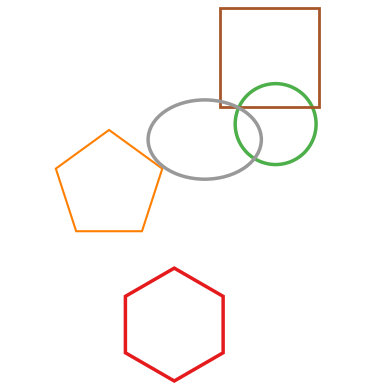[{"shape": "hexagon", "thickness": 2.5, "radius": 0.73, "center": [0.453, 0.157]}, {"shape": "circle", "thickness": 2.5, "radius": 0.53, "center": [0.716, 0.678]}, {"shape": "pentagon", "thickness": 1.5, "radius": 0.73, "center": [0.283, 0.517]}, {"shape": "square", "thickness": 2, "radius": 0.64, "center": [0.7, 0.85]}, {"shape": "oval", "thickness": 2.5, "radius": 0.74, "center": [0.532, 0.638]}]